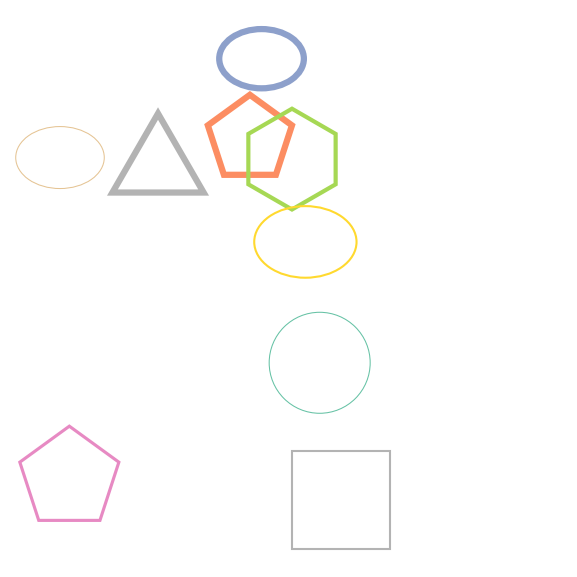[{"shape": "circle", "thickness": 0.5, "radius": 0.44, "center": [0.554, 0.371]}, {"shape": "pentagon", "thickness": 3, "radius": 0.38, "center": [0.433, 0.758]}, {"shape": "oval", "thickness": 3, "radius": 0.37, "center": [0.453, 0.897]}, {"shape": "pentagon", "thickness": 1.5, "radius": 0.45, "center": [0.12, 0.171]}, {"shape": "hexagon", "thickness": 2, "radius": 0.44, "center": [0.506, 0.724]}, {"shape": "oval", "thickness": 1, "radius": 0.44, "center": [0.529, 0.58]}, {"shape": "oval", "thickness": 0.5, "radius": 0.38, "center": [0.104, 0.726]}, {"shape": "triangle", "thickness": 3, "radius": 0.46, "center": [0.274, 0.711]}, {"shape": "square", "thickness": 1, "radius": 0.42, "center": [0.591, 0.134]}]